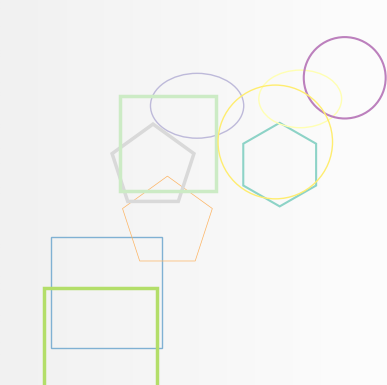[{"shape": "hexagon", "thickness": 1.5, "radius": 0.54, "center": [0.722, 0.572]}, {"shape": "oval", "thickness": 1, "radius": 0.53, "center": [0.775, 0.743]}, {"shape": "oval", "thickness": 1, "radius": 0.6, "center": [0.509, 0.725]}, {"shape": "square", "thickness": 1, "radius": 0.72, "center": [0.275, 0.24]}, {"shape": "pentagon", "thickness": 0.5, "radius": 0.61, "center": [0.432, 0.421]}, {"shape": "square", "thickness": 2.5, "radius": 0.73, "center": [0.259, 0.108]}, {"shape": "pentagon", "thickness": 2.5, "radius": 0.56, "center": [0.395, 0.567]}, {"shape": "circle", "thickness": 1.5, "radius": 0.53, "center": [0.89, 0.798]}, {"shape": "square", "thickness": 2.5, "radius": 0.62, "center": [0.434, 0.627]}, {"shape": "circle", "thickness": 1, "radius": 0.74, "center": [0.71, 0.631]}]